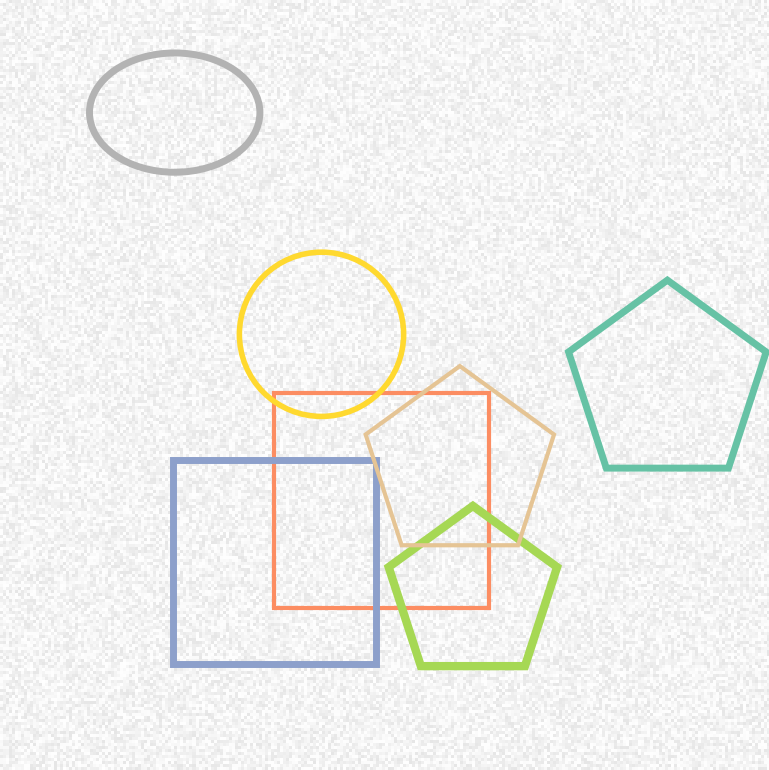[{"shape": "pentagon", "thickness": 2.5, "radius": 0.67, "center": [0.867, 0.501]}, {"shape": "square", "thickness": 1.5, "radius": 0.7, "center": [0.496, 0.35]}, {"shape": "square", "thickness": 2.5, "radius": 0.66, "center": [0.357, 0.27]}, {"shape": "pentagon", "thickness": 3, "radius": 0.58, "center": [0.614, 0.228]}, {"shape": "circle", "thickness": 2, "radius": 0.53, "center": [0.418, 0.566]}, {"shape": "pentagon", "thickness": 1.5, "radius": 0.64, "center": [0.597, 0.396]}, {"shape": "oval", "thickness": 2.5, "radius": 0.55, "center": [0.227, 0.854]}]